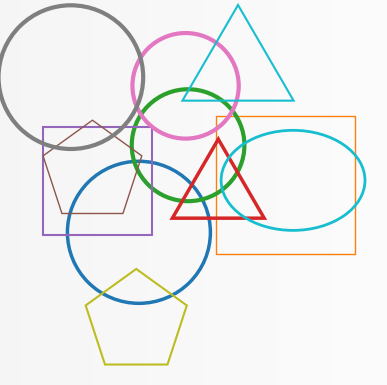[{"shape": "circle", "thickness": 2.5, "radius": 0.92, "center": [0.358, 0.397]}, {"shape": "square", "thickness": 1, "radius": 0.9, "center": [0.737, 0.52]}, {"shape": "circle", "thickness": 3, "radius": 0.73, "center": [0.485, 0.623]}, {"shape": "triangle", "thickness": 2.5, "radius": 0.68, "center": [0.563, 0.502]}, {"shape": "square", "thickness": 1.5, "radius": 0.71, "center": [0.251, 0.53]}, {"shape": "pentagon", "thickness": 1, "radius": 0.67, "center": [0.239, 0.554]}, {"shape": "circle", "thickness": 3, "radius": 0.69, "center": [0.479, 0.777]}, {"shape": "circle", "thickness": 3, "radius": 0.93, "center": [0.183, 0.8]}, {"shape": "pentagon", "thickness": 1.5, "radius": 0.69, "center": [0.352, 0.164]}, {"shape": "triangle", "thickness": 1.5, "radius": 0.83, "center": [0.614, 0.821]}, {"shape": "oval", "thickness": 2, "radius": 0.93, "center": [0.756, 0.532]}]